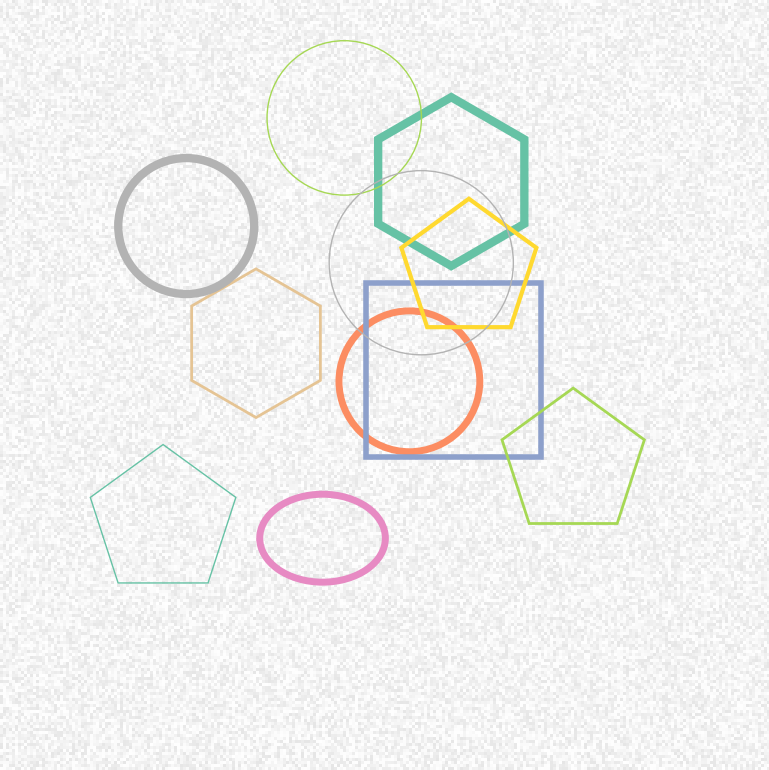[{"shape": "pentagon", "thickness": 0.5, "radius": 0.5, "center": [0.212, 0.323]}, {"shape": "hexagon", "thickness": 3, "radius": 0.55, "center": [0.586, 0.764]}, {"shape": "circle", "thickness": 2.5, "radius": 0.46, "center": [0.532, 0.505]}, {"shape": "square", "thickness": 2, "radius": 0.57, "center": [0.589, 0.52]}, {"shape": "oval", "thickness": 2.5, "radius": 0.41, "center": [0.419, 0.301]}, {"shape": "pentagon", "thickness": 1, "radius": 0.49, "center": [0.744, 0.399]}, {"shape": "circle", "thickness": 0.5, "radius": 0.5, "center": [0.447, 0.847]}, {"shape": "pentagon", "thickness": 1.5, "radius": 0.46, "center": [0.609, 0.65]}, {"shape": "hexagon", "thickness": 1, "radius": 0.48, "center": [0.332, 0.554]}, {"shape": "circle", "thickness": 3, "radius": 0.44, "center": [0.242, 0.706]}, {"shape": "circle", "thickness": 0.5, "radius": 0.6, "center": [0.547, 0.659]}]